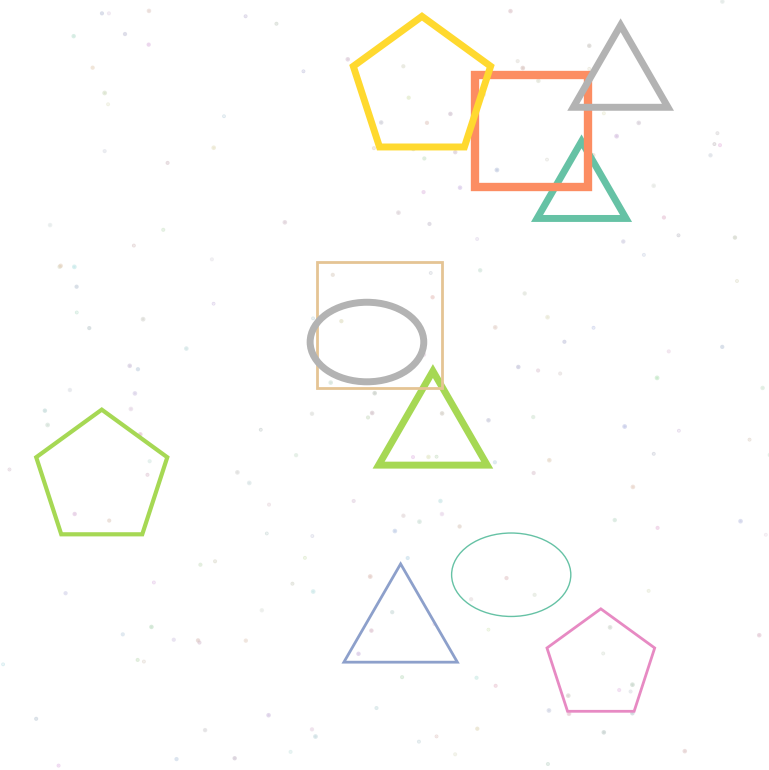[{"shape": "oval", "thickness": 0.5, "radius": 0.39, "center": [0.664, 0.254]}, {"shape": "triangle", "thickness": 2.5, "radius": 0.33, "center": [0.755, 0.75]}, {"shape": "square", "thickness": 3, "radius": 0.36, "center": [0.69, 0.83]}, {"shape": "triangle", "thickness": 1, "radius": 0.43, "center": [0.52, 0.183]}, {"shape": "pentagon", "thickness": 1, "radius": 0.37, "center": [0.78, 0.136]}, {"shape": "pentagon", "thickness": 1.5, "radius": 0.45, "center": [0.132, 0.378]}, {"shape": "triangle", "thickness": 2.5, "radius": 0.41, "center": [0.562, 0.437]}, {"shape": "pentagon", "thickness": 2.5, "radius": 0.47, "center": [0.548, 0.885]}, {"shape": "square", "thickness": 1, "radius": 0.41, "center": [0.493, 0.578]}, {"shape": "triangle", "thickness": 2.5, "radius": 0.36, "center": [0.806, 0.896]}, {"shape": "oval", "thickness": 2.5, "radius": 0.37, "center": [0.477, 0.556]}]